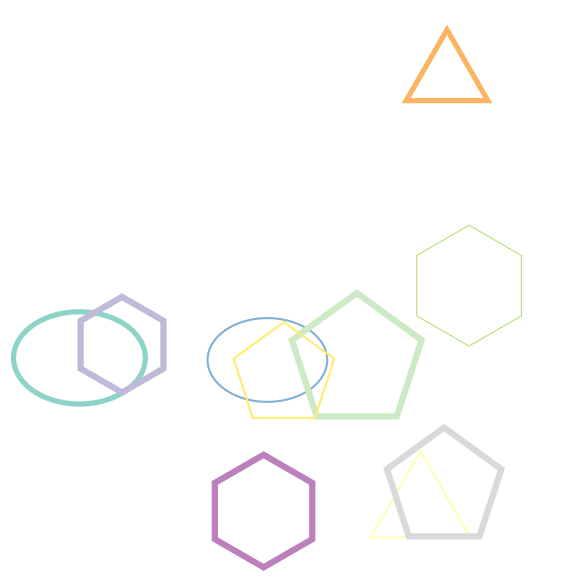[{"shape": "oval", "thickness": 2.5, "radius": 0.57, "center": [0.138, 0.379]}, {"shape": "triangle", "thickness": 1, "radius": 0.5, "center": [0.728, 0.118]}, {"shape": "hexagon", "thickness": 3, "radius": 0.41, "center": [0.211, 0.402]}, {"shape": "oval", "thickness": 1, "radius": 0.52, "center": [0.463, 0.376]}, {"shape": "triangle", "thickness": 2.5, "radius": 0.41, "center": [0.774, 0.866]}, {"shape": "hexagon", "thickness": 0.5, "radius": 0.52, "center": [0.812, 0.505]}, {"shape": "pentagon", "thickness": 3, "radius": 0.52, "center": [0.769, 0.155]}, {"shape": "hexagon", "thickness": 3, "radius": 0.49, "center": [0.456, 0.114]}, {"shape": "pentagon", "thickness": 3, "radius": 0.59, "center": [0.618, 0.374]}, {"shape": "pentagon", "thickness": 1, "radius": 0.46, "center": [0.492, 0.35]}]